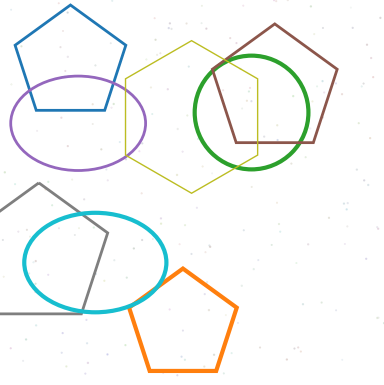[{"shape": "pentagon", "thickness": 2, "radius": 0.76, "center": [0.183, 0.836]}, {"shape": "pentagon", "thickness": 3, "radius": 0.73, "center": [0.475, 0.155]}, {"shape": "circle", "thickness": 3, "radius": 0.74, "center": [0.653, 0.708]}, {"shape": "oval", "thickness": 2, "radius": 0.88, "center": [0.203, 0.68]}, {"shape": "pentagon", "thickness": 2, "radius": 0.85, "center": [0.714, 0.767]}, {"shape": "pentagon", "thickness": 2, "radius": 0.94, "center": [0.101, 0.337]}, {"shape": "hexagon", "thickness": 1, "radius": 0.99, "center": [0.498, 0.696]}, {"shape": "oval", "thickness": 3, "radius": 0.92, "center": [0.248, 0.318]}]